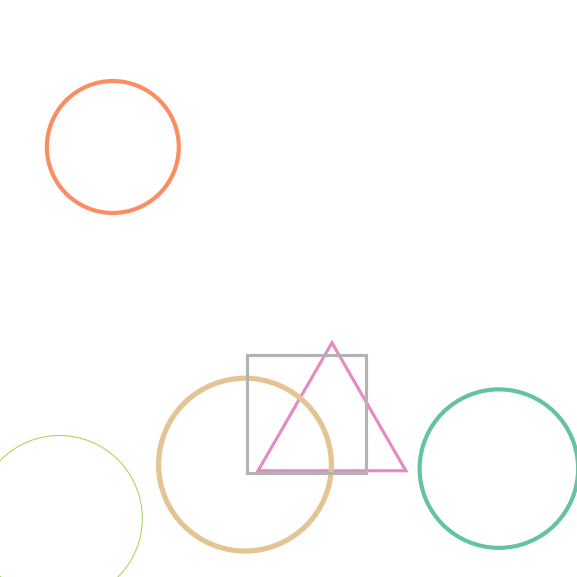[{"shape": "circle", "thickness": 2, "radius": 0.69, "center": [0.864, 0.188]}, {"shape": "circle", "thickness": 2, "radius": 0.57, "center": [0.195, 0.745]}, {"shape": "triangle", "thickness": 1.5, "radius": 0.74, "center": [0.575, 0.258]}, {"shape": "circle", "thickness": 0.5, "radius": 0.72, "center": [0.103, 0.102]}, {"shape": "circle", "thickness": 2.5, "radius": 0.75, "center": [0.424, 0.195]}, {"shape": "square", "thickness": 1.5, "radius": 0.51, "center": [0.531, 0.282]}]